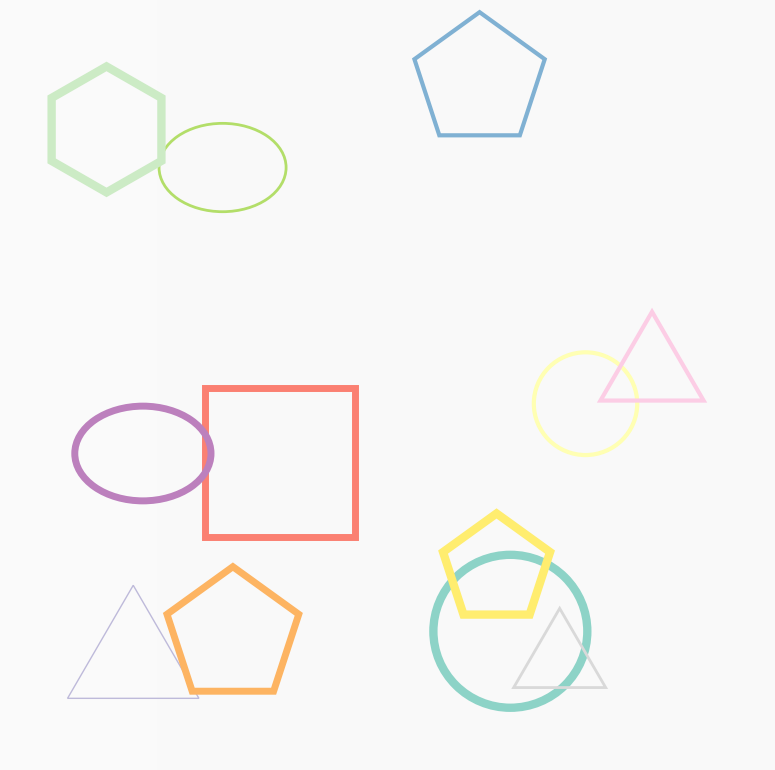[{"shape": "circle", "thickness": 3, "radius": 0.5, "center": [0.659, 0.18]}, {"shape": "circle", "thickness": 1.5, "radius": 0.33, "center": [0.756, 0.476]}, {"shape": "triangle", "thickness": 0.5, "radius": 0.49, "center": [0.172, 0.142]}, {"shape": "square", "thickness": 2.5, "radius": 0.48, "center": [0.362, 0.399]}, {"shape": "pentagon", "thickness": 1.5, "radius": 0.44, "center": [0.619, 0.896]}, {"shape": "pentagon", "thickness": 2.5, "radius": 0.45, "center": [0.301, 0.175]}, {"shape": "oval", "thickness": 1, "radius": 0.41, "center": [0.287, 0.782]}, {"shape": "triangle", "thickness": 1.5, "radius": 0.38, "center": [0.841, 0.518]}, {"shape": "triangle", "thickness": 1, "radius": 0.34, "center": [0.722, 0.141]}, {"shape": "oval", "thickness": 2.5, "radius": 0.44, "center": [0.184, 0.411]}, {"shape": "hexagon", "thickness": 3, "radius": 0.41, "center": [0.137, 0.832]}, {"shape": "pentagon", "thickness": 3, "radius": 0.36, "center": [0.641, 0.261]}]